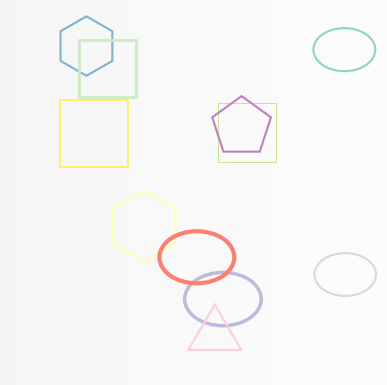[{"shape": "oval", "thickness": 1.5, "radius": 0.4, "center": [0.889, 0.871]}, {"shape": "hexagon", "thickness": 1.5, "radius": 0.46, "center": [0.372, 0.413]}, {"shape": "oval", "thickness": 2.5, "radius": 0.49, "center": [0.575, 0.223]}, {"shape": "oval", "thickness": 3, "radius": 0.48, "center": [0.508, 0.332]}, {"shape": "hexagon", "thickness": 1.5, "radius": 0.39, "center": [0.223, 0.88]}, {"shape": "square", "thickness": 0.5, "radius": 0.38, "center": [0.638, 0.656]}, {"shape": "triangle", "thickness": 1.5, "radius": 0.39, "center": [0.554, 0.131]}, {"shape": "oval", "thickness": 1.5, "radius": 0.4, "center": [0.891, 0.287]}, {"shape": "pentagon", "thickness": 1.5, "radius": 0.4, "center": [0.624, 0.671]}, {"shape": "square", "thickness": 2, "radius": 0.37, "center": [0.278, 0.823]}, {"shape": "square", "thickness": 1.5, "radius": 0.43, "center": [0.243, 0.652]}]